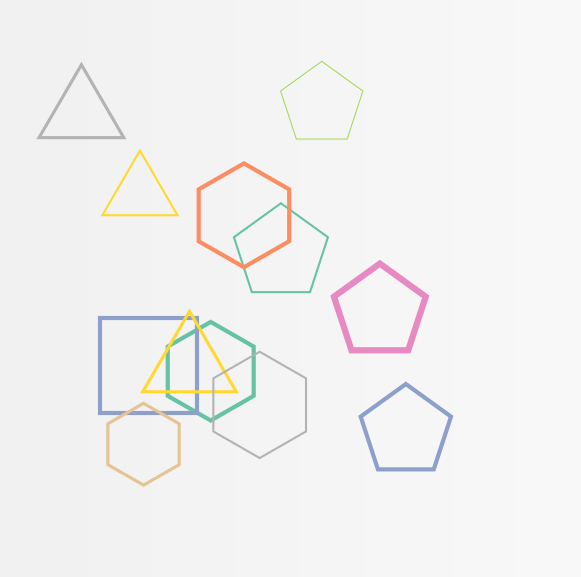[{"shape": "hexagon", "thickness": 2, "radius": 0.43, "center": [0.363, 0.356]}, {"shape": "pentagon", "thickness": 1, "radius": 0.43, "center": [0.483, 0.562]}, {"shape": "hexagon", "thickness": 2, "radius": 0.45, "center": [0.42, 0.626]}, {"shape": "pentagon", "thickness": 2, "radius": 0.41, "center": [0.698, 0.252]}, {"shape": "square", "thickness": 2, "radius": 0.41, "center": [0.256, 0.366]}, {"shape": "pentagon", "thickness": 3, "radius": 0.41, "center": [0.653, 0.46]}, {"shape": "pentagon", "thickness": 0.5, "radius": 0.37, "center": [0.554, 0.819]}, {"shape": "triangle", "thickness": 1.5, "radius": 0.46, "center": [0.326, 0.367]}, {"shape": "triangle", "thickness": 1, "radius": 0.37, "center": [0.241, 0.664]}, {"shape": "hexagon", "thickness": 1.5, "radius": 0.35, "center": [0.247, 0.23]}, {"shape": "hexagon", "thickness": 1, "radius": 0.46, "center": [0.447, 0.298]}, {"shape": "triangle", "thickness": 1.5, "radius": 0.42, "center": [0.14, 0.803]}]